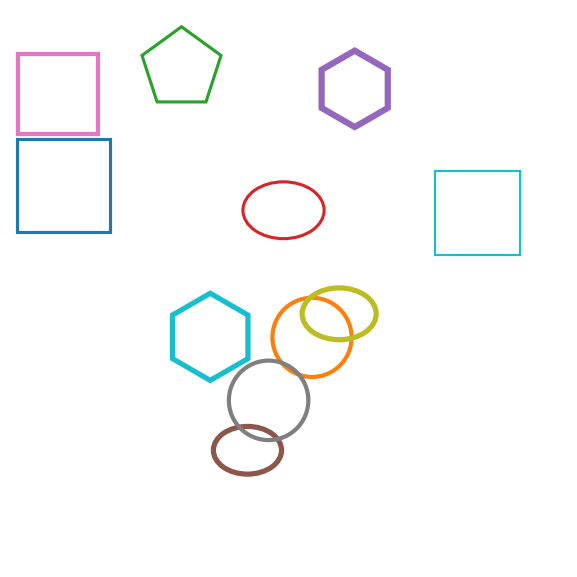[{"shape": "square", "thickness": 1.5, "radius": 0.4, "center": [0.11, 0.678]}, {"shape": "circle", "thickness": 2, "radius": 0.34, "center": [0.54, 0.415]}, {"shape": "pentagon", "thickness": 1.5, "radius": 0.36, "center": [0.314, 0.881]}, {"shape": "oval", "thickness": 1.5, "radius": 0.35, "center": [0.491, 0.635]}, {"shape": "hexagon", "thickness": 3, "radius": 0.33, "center": [0.614, 0.845]}, {"shape": "oval", "thickness": 2.5, "radius": 0.3, "center": [0.429, 0.219]}, {"shape": "square", "thickness": 2, "radius": 0.35, "center": [0.101, 0.836]}, {"shape": "circle", "thickness": 2, "radius": 0.34, "center": [0.465, 0.306]}, {"shape": "oval", "thickness": 2.5, "radius": 0.32, "center": [0.587, 0.456]}, {"shape": "hexagon", "thickness": 2.5, "radius": 0.38, "center": [0.364, 0.416]}, {"shape": "square", "thickness": 1, "radius": 0.37, "center": [0.827, 0.63]}]